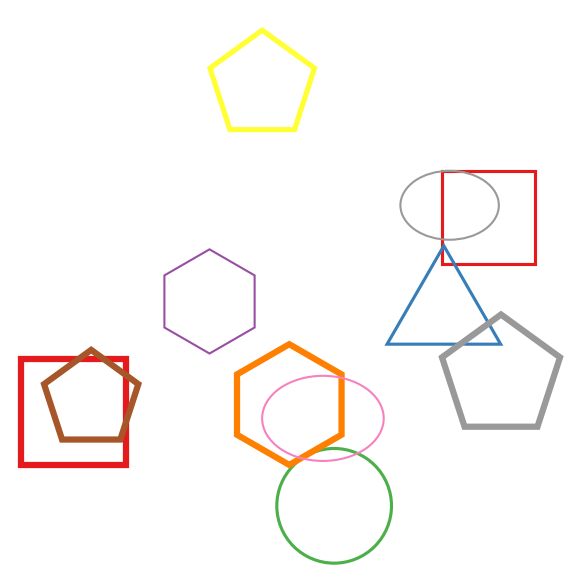[{"shape": "square", "thickness": 3, "radius": 0.45, "center": [0.127, 0.286]}, {"shape": "square", "thickness": 1.5, "radius": 0.4, "center": [0.845, 0.622]}, {"shape": "triangle", "thickness": 1.5, "radius": 0.57, "center": [0.769, 0.46]}, {"shape": "circle", "thickness": 1.5, "radius": 0.5, "center": [0.579, 0.123]}, {"shape": "hexagon", "thickness": 1, "radius": 0.45, "center": [0.363, 0.477]}, {"shape": "hexagon", "thickness": 3, "radius": 0.52, "center": [0.501, 0.299]}, {"shape": "pentagon", "thickness": 2.5, "radius": 0.48, "center": [0.454, 0.852]}, {"shape": "pentagon", "thickness": 3, "radius": 0.43, "center": [0.158, 0.307]}, {"shape": "oval", "thickness": 1, "radius": 0.53, "center": [0.559, 0.275]}, {"shape": "pentagon", "thickness": 3, "radius": 0.54, "center": [0.868, 0.347]}, {"shape": "oval", "thickness": 1, "radius": 0.43, "center": [0.779, 0.644]}]